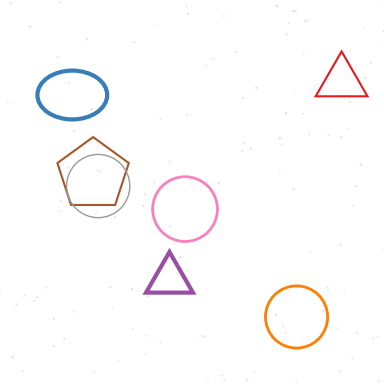[{"shape": "triangle", "thickness": 1.5, "radius": 0.39, "center": [0.887, 0.789]}, {"shape": "oval", "thickness": 3, "radius": 0.45, "center": [0.188, 0.753]}, {"shape": "triangle", "thickness": 3, "radius": 0.35, "center": [0.44, 0.275]}, {"shape": "circle", "thickness": 2, "radius": 0.4, "center": [0.77, 0.177]}, {"shape": "pentagon", "thickness": 1.5, "radius": 0.49, "center": [0.242, 0.546]}, {"shape": "circle", "thickness": 2, "radius": 0.42, "center": [0.481, 0.457]}, {"shape": "circle", "thickness": 1, "radius": 0.41, "center": [0.255, 0.517]}]